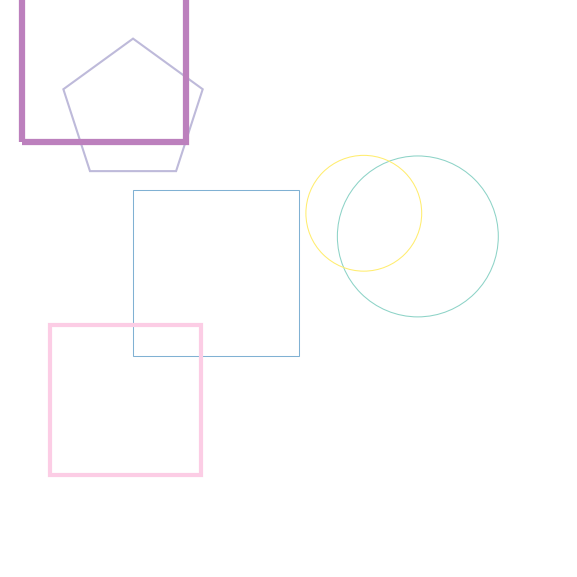[{"shape": "circle", "thickness": 0.5, "radius": 0.7, "center": [0.724, 0.59]}, {"shape": "pentagon", "thickness": 1, "radius": 0.63, "center": [0.23, 0.805]}, {"shape": "square", "thickness": 0.5, "radius": 0.72, "center": [0.375, 0.526]}, {"shape": "square", "thickness": 2, "radius": 0.65, "center": [0.218, 0.307]}, {"shape": "square", "thickness": 3, "radius": 0.71, "center": [0.18, 0.896]}, {"shape": "circle", "thickness": 0.5, "radius": 0.5, "center": [0.63, 0.63]}]